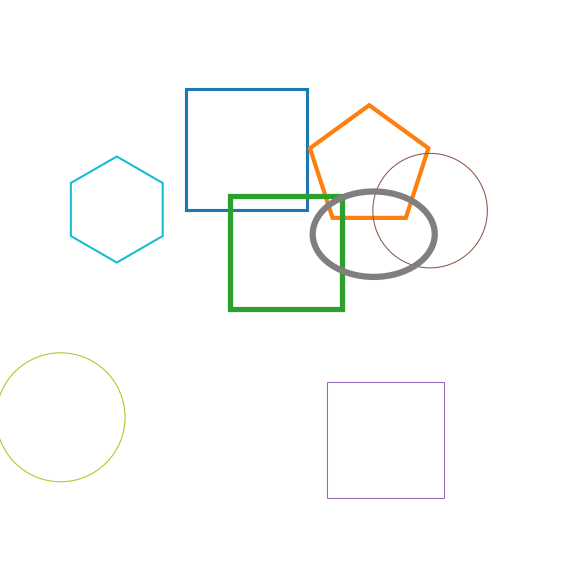[{"shape": "square", "thickness": 1.5, "radius": 0.52, "center": [0.427, 0.74]}, {"shape": "pentagon", "thickness": 2, "radius": 0.54, "center": [0.639, 0.709]}, {"shape": "square", "thickness": 2.5, "radius": 0.49, "center": [0.496, 0.562]}, {"shape": "square", "thickness": 0.5, "radius": 0.5, "center": [0.667, 0.237]}, {"shape": "circle", "thickness": 0.5, "radius": 0.5, "center": [0.745, 0.634]}, {"shape": "oval", "thickness": 3, "radius": 0.53, "center": [0.647, 0.594]}, {"shape": "circle", "thickness": 0.5, "radius": 0.56, "center": [0.105, 0.277]}, {"shape": "hexagon", "thickness": 1, "radius": 0.46, "center": [0.202, 0.636]}]